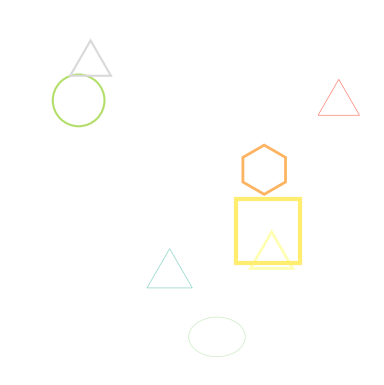[{"shape": "triangle", "thickness": 0.5, "radius": 0.34, "center": [0.441, 0.286]}, {"shape": "triangle", "thickness": 2, "radius": 0.32, "center": [0.706, 0.334]}, {"shape": "triangle", "thickness": 0.5, "radius": 0.31, "center": [0.88, 0.732]}, {"shape": "hexagon", "thickness": 2, "radius": 0.32, "center": [0.686, 0.559]}, {"shape": "circle", "thickness": 1.5, "radius": 0.34, "center": [0.204, 0.739]}, {"shape": "triangle", "thickness": 1.5, "radius": 0.31, "center": [0.235, 0.834]}, {"shape": "oval", "thickness": 0.5, "radius": 0.37, "center": [0.564, 0.125]}, {"shape": "square", "thickness": 3, "radius": 0.42, "center": [0.697, 0.4]}]